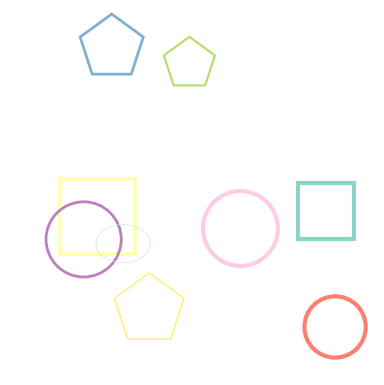[{"shape": "square", "thickness": 3, "radius": 0.37, "center": [0.847, 0.452]}, {"shape": "square", "thickness": 3, "radius": 0.49, "center": [0.254, 0.438]}, {"shape": "circle", "thickness": 3, "radius": 0.4, "center": [0.87, 0.151]}, {"shape": "pentagon", "thickness": 2, "radius": 0.43, "center": [0.29, 0.877]}, {"shape": "pentagon", "thickness": 1.5, "radius": 0.35, "center": [0.492, 0.835]}, {"shape": "circle", "thickness": 3, "radius": 0.49, "center": [0.625, 0.406]}, {"shape": "circle", "thickness": 2, "radius": 0.49, "center": [0.217, 0.378]}, {"shape": "oval", "thickness": 0.5, "radius": 0.35, "center": [0.32, 0.367]}, {"shape": "pentagon", "thickness": 1, "radius": 0.47, "center": [0.388, 0.196]}]